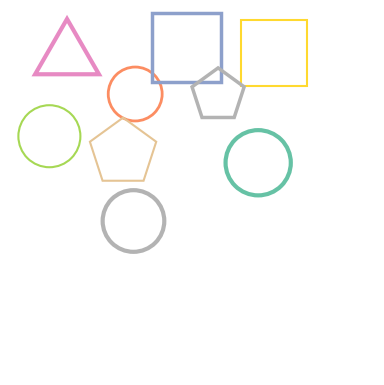[{"shape": "circle", "thickness": 3, "radius": 0.42, "center": [0.671, 0.577]}, {"shape": "circle", "thickness": 2, "radius": 0.35, "center": [0.351, 0.756]}, {"shape": "square", "thickness": 2.5, "radius": 0.45, "center": [0.484, 0.877]}, {"shape": "triangle", "thickness": 3, "radius": 0.48, "center": [0.174, 0.855]}, {"shape": "circle", "thickness": 1.5, "radius": 0.4, "center": [0.128, 0.646]}, {"shape": "square", "thickness": 1.5, "radius": 0.43, "center": [0.711, 0.863]}, {"shape": "pentagon", "thickness": 1.5, "radius": 0.45, "center": [0.32, 0.604]}, {"shape": "pentagon", "thickness": 2.5, "radius": 0.36, "center": [0.566, 0.752]}, {"shape": "circle", "thickness": 3, "radius": 0.4, "center": [0.347, 0.426]}]